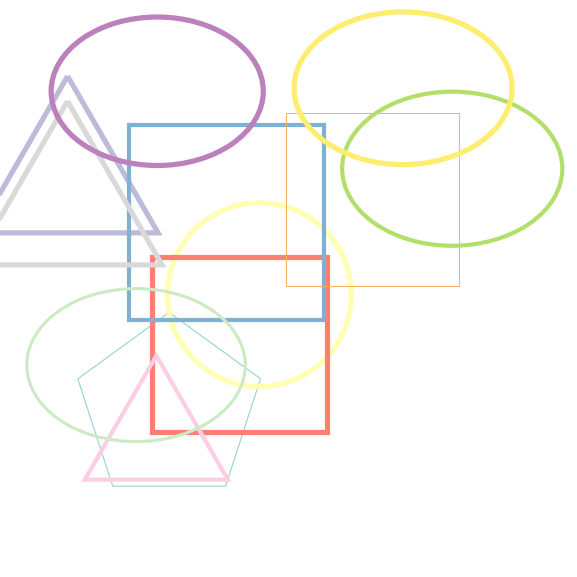[{"shape": "pentagon", "thickness": 0.5, "radius": 0.83, "center": [0.293, 0.292]}, {"shape": "circle", "thickness": 2.5, "radius": 0.8, "center": [0.449, 0.489]}, {"shape": "triangle", "thickness": 2.5, "radius": 0.9, "center": [0.117, 0.686]}, {"shape": "square", "thickness": 2.5, "radius": 0.76, "center": [0.414, 0.402]}, {"shape": "square", "thickness": 2, "radius": 0.84, "center": [0.393, 0.615]}, {"shape": "square", "thickness": 0.5, "radius": 0.75, "center": [0.645, 0.654]}, {"shape": "oval", "thickness": 2, "radius": 0.95, "center": [0.783, 0.707]}, {"shape": "triangle", "thickness": 2, "radius": 0.72, "center": [0.271, 0.24]}, {"shape": "triangle", "thickness": 2.5, "radius": 0.95, "center": [0.117, 0.635]}, {"shape": "oval", "thickness": 2.5, "radius": 0.92, "center": [0.272, 0.841]}, {"shape": "oval", "thickness": 1.5, "radius": 0.95, "center": [0.236, 0.367]}, {"shape": "oval", "thickness": 2.5, "radius": 0.94, "center": [0.698, 0.846]}]